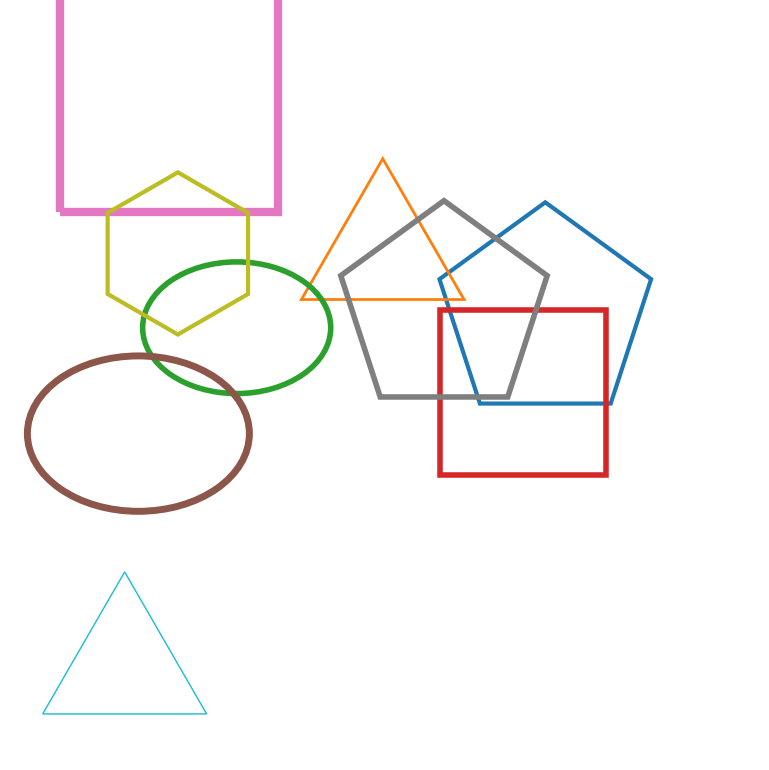[{"shape": "pentagon", "thickness": 1.5, "radius": 0.72, "center": [0.708, 0.593]}, {"shape": "triangle", "thickness": 1, "radius": 0.61, "center": [0.497, 0.672]}, {"shape": "oval", "thickness": 2, "radius": 0.61, "center": [0.307, 0.574]}, {"shape": "square", "thickness": 2, "radius": 0.54, "center": [0.679, 0.49]}, {"shape": "oval", "thickness": 2.5, "radius": 0.72, "center": [0.18, 0.437]}, {"shape": "square", "thickness": 3, "radius": 0.71, "center": [0.22, 0.866]}, {"shape": "pentagon", "thickness": 2, "radius": 0.7, "center": [0.577, 0.598]}, {"shape": "hexagon", "thickness": 1.5, "radius": 0.53, "center": [0.231, 0.671]}, {"shape": "triangle", "thickness": 0.5, "radius": 0.61, "center": [0.162, 0.134]}]